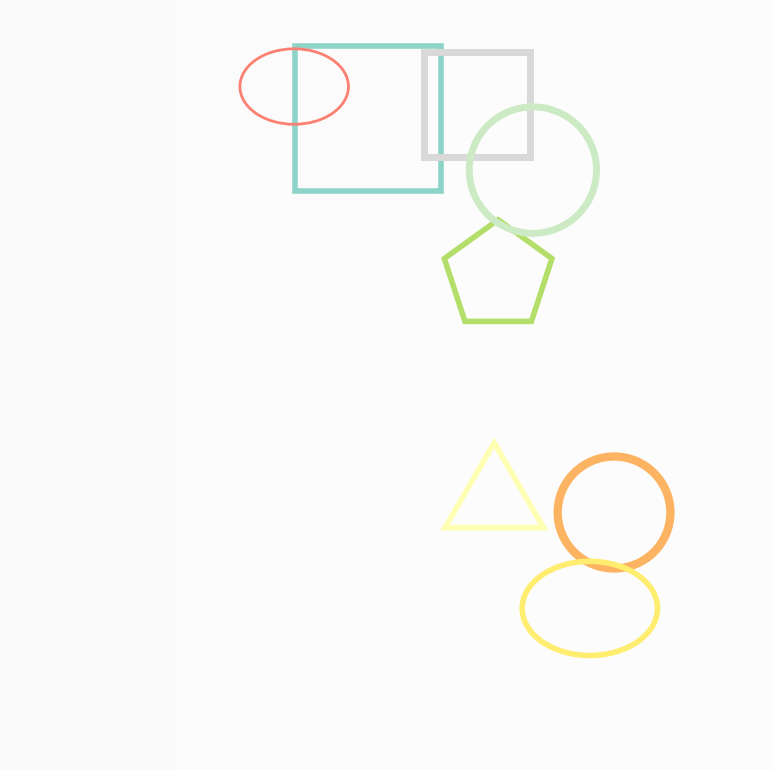[{"shape": "square", "thickness": 2, "radius": 0.47, "center": [0.475, 0.846]}, {"shape": "triangle", "thickness": 2, "radius": 0.37, "center": [0.638, 0.351]}, {"shape": "oval", "thickness": 1, "radius": 0.35, "center": [0.38, 0.888]}, {"shape": "circle", "thickness": 3, "radius": 0.36, "center": [0.792, 0.334]}, {"shape": "pentagon", "thickness": 2, "radius": 0.36, "center": [0.643, 0.642]}, {"shape": "square", "thickness": 2.5, "radius": 0.34, "center": [0.616, 0.864]}, {"shape": "circle", "thickness": 2.5, "radius": 0.41, "center": [0.688, 0.779]}, {"shape": "oval", "thickness": 2, "radius": 0.44, "center": [0.761, 0.21]}]